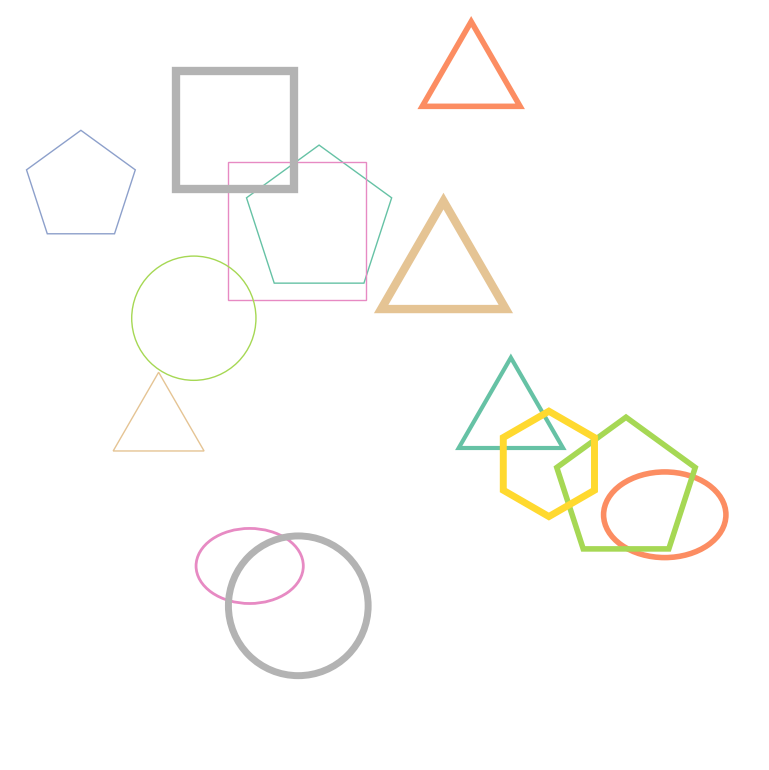[{"shape": "triangle", "thickness": 1.5, "radius": 0.39, "center": [0.663, 0.457]}, {"shape": "pentagon", "thickness": 0.5, "radius": 0.5, "center": [0.414, 0.712]}, {"shape": "oval", "thickness": 2, "radius": 0.4, "center": [0.863, 0.331]}, {"shape": "triangle", "thickness": 2, "radius": 0.37, "center": [0.612, 0.899]}, {"shape": "pentagon", "thickness": 0.5, "radius": 0.37, "center": [0.105, 0.756]}, {"shape": "square", "thickness": 0.5, "radius": 0.45, "center": [0.385, 0.7]}, {"shape": "oval", "thickness": 1, "radius": 0.35, "center": [0.324, 0.265]}, {"shape": "pentagon", "thickness": 2, "radius": 0.47, "center": [0.813, 0.364]}, {"shape": "circle", "thickness": 0.5, "radius": 0.4, "center": [0.252, 0.587]}, {"shape": "hexagon", "thickness": 2.5, "radius": 0.34, "center": [0.713, 0.398]}, {"shape": "triangle", "thickness": 3, "radius": 0.47, "center": [0.576, 0.645]}, {"shape": "triangle", "thickness": 0.5, "radius": 0.34, "center": [0.206, 0.448]}, {"shape": "square", "thickness": 3, "radius": 0.38, "center": [0.305, 0.832]}, {"shape": "circle", "thickness": 2.5, "radius": 0.45, "center": [0.387, 0.213]}]